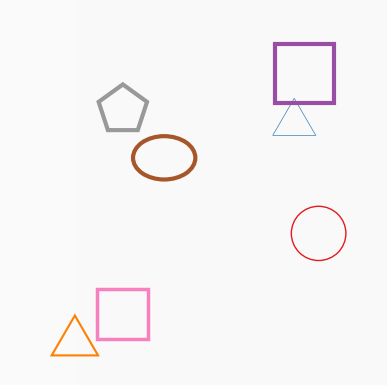[{"shape": "circle", "thickness": 1, "radius": 0.35, "center": [0.822, 0.394]}, {"shape": "triangle", "thickness": 0.5, "radius": 0.32, "center": [0.759, 0.68]}, {"shape": "square", "thickness": 3, "radius": 0.38, "center": [0.785, 0.809]}, {"shape": "triangle", "thickness": 1.5, "radius": 0.35, "center": [0.193, 0.111]}, {"shape": "oval", "thickness": 3, "radius": 0.4, "center": [0.424, 0.59]}, {"shape": "square", "thickness": 2.5, "radius": 0.32, "center": [0.316, 0.185]}, {"shape": "pentagon", "thickness": 3, "radius": 0.33, "center": [0.317, 0.715]}]